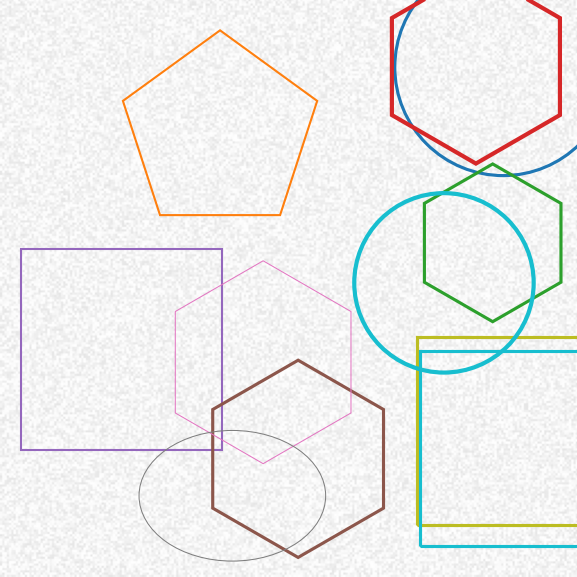[{"shape": "circle", "thickness": 1.5, "radius": 0.94, "center": [0.871, 0.883]}, {"shape": "pentagon", "thickness": 1, "radius": 0.88, "center": [0.381, 0.77]}, {"shape": "hexagon", "thickness": 1.5, "radius": 0.68, "center": [0.853, 0.579]}, {"shape": "hexagon", "thickness": 2, "radius": 0.84, "center": [0.824, 0.884]}, {"shape": "square", "thickness": 1, "radius": 0.87, "center": [0.21, 0.394]}, {"shape": "hexagon", "thickness": 1.5, "radius": 0.85, "center": [0.516, 0.205]}, {"shape": "hexagon", "thickness": 0.5, "radius": 0.88, "center": [0.456, 0.372]}, {"shape": "oval", "thickness": 0.5, "radius": 0.81, "center": [0.402, 0.141]}, {"shape": "square", "thickness": 1.5, "radius": 0.81, "center": [0.885, 0.253]}, {"shape": "square", "thickness": 1.5, "radius": 0.84, "center": [0.895, 0.223]}, {"shape": "circle", "thickness": 2, "radius": 0.78, "center": [0.769, 0.509]}]